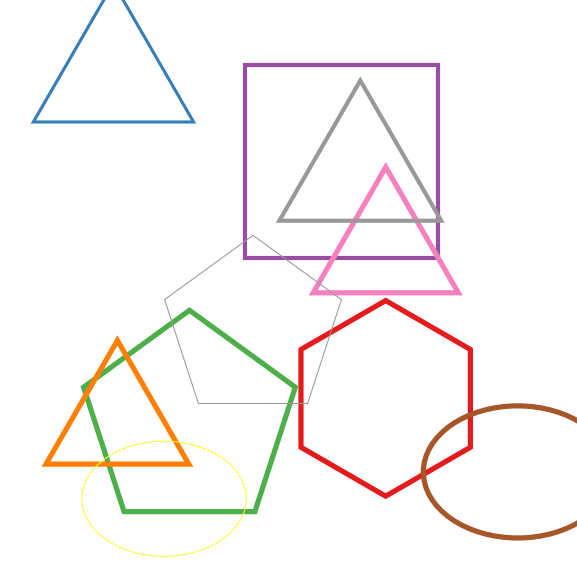[{"shape": "hexagon", "thickness": 2.5, "radius": 0.85, "center": [0.668, 0.309]}, {"shape": "triangle", "thickness": 1.5, "radius": 0.8, "center": [0.196, 0.868]}, {"shape": "pentagon", "thickness": 2.5, "radius": 0.96, "center": [0.328, 0.269]}, {"shape": "square", "thickness": 2, "radius": 0.83, "center": [0.591, 0.719]}, {"shape": "triangle", "thickness": 2.5, "radius": 0.71, "center": [0.203, 0.267]}, {"shape": "oval", "thickness": 0.5, "radius": 0.71, "center": [0.284, 0.135]}, {"shape": "oval", "thickness": 2.5, "radius": 0.82, "center": [0.896, 0.182]}, {"shape": "triangle", "thickness": 2.5, "radius": 0.73, "center": [0.668, 0.565]}, {"shape": "pentagon", "thickness": 0.5, "radius": 0.8, "center": [0.438, 0.431]}, {"shape": "triangle", "thickness": 2, "radius": 0.81, "center": [0.624, 0.698]}]